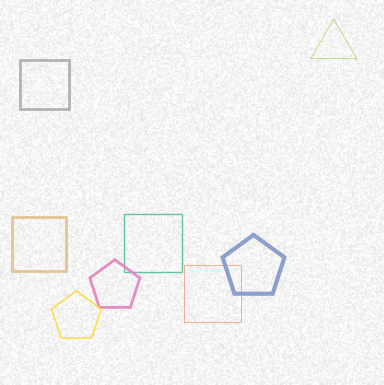[{"shape": "square", "thickness": 1, "radius": 0.38, "center": [0.398, 0.369]}, {"shape": "square", "thickness": 0.5, "radius": 0.37, "center": [0.552, 0.238]}, {"shape": "pentagon", "thickness": 3, "radius": 0.42, "center": [0.659, 0.305]}, {"shape": "pentagon", "thickness": 2, "radius": 0.34, "center": [0.298, 0.257]}, {"shape": "triangle", "thickness": 0.5, "radius": 0.34, "center": [0.867, 0.882]}, {"shape": "pentagon", "thickness": 1, "radius": 0.34, "center": [0.198, 0.177]}, {"shape": "square", "thickness": 2, "radius": 0.35, "center": [0.102, 0.365]}, {"shape": "square", "thickness": 2, "radius": 0.32, "center": [0.116, 0.781]}]